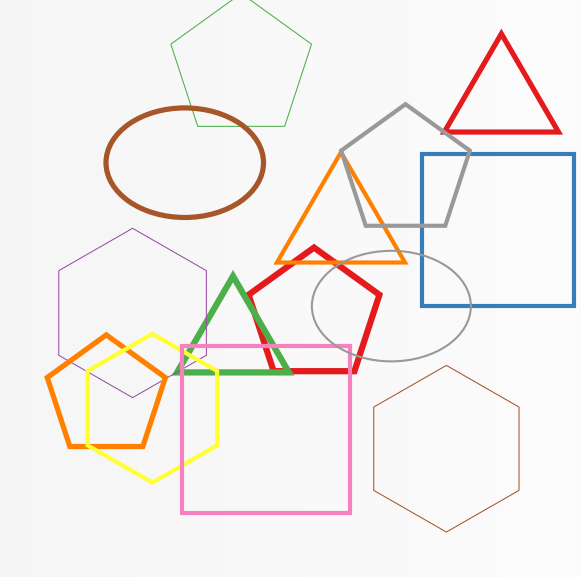[{"shape": "triangle", "thickness": 2.5, "radius": 0.57, "center": [0.863, 0.827]}, {"shape": "pentagon", "thickness": 3, "radius": 0.59, "center": [0.54, 0.452]}, {"shape": "square", "thickness": 2, "radius": 0.65, "center": [0.857, 0.601]}, {"shape": "pentagon", "thickness": 0.5, "radius": 0.64, "center": [0.415, 0.883]}, {"shape": "triangle", "thickness": 3, "radius": 0.56, "center": [0.401, 0.41]}, {"shape": "hexagon", "thickness": 0.5, "radius": 0.73, "center": [0.228, 0.457]}, {"shape": "pentagon", "thickness": 2.5, "radius": 0.53, "center": [0.183, 0.312]}, {"shape": "triangle", "thickness": 2, "radius": 0.64, "center": [0.587, 0.608]}, {"shape": "hexagon", "thickness": 2, "radius": 0.64, "center": [0.262, 0.292]}, {"shape": "oval", "thickness": 2.5, "radius": 0.68, "center": [0.318, 0.717]}, {"shape": "hexagon", "thickness": 0.5, "radius": 0.72, "center": [0.768, 0.222]}, {"shape": "square", "thickness": 2, "radius": 0.72, "center": [0.457, 0.255]}, {"shape": "oval", "thickness": 1, "radius": 0.68, "center": [0.673, 0.469]}, {"shape": "pentagon", "thickness": 2, "radius": 0.58, "center": [0.698, 0.702]}]